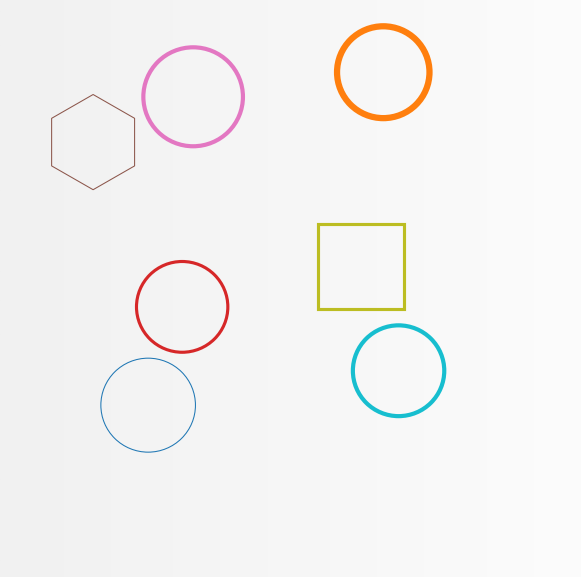[{"shape": "circle", "thickness": 0.5, "radius": 0.41, "center": [0.255, 0.298]}, {"shape": "circle", "thickness": 3, "radius": 0.4, "center": [0.659, 0.874]}, {"shape": "circle", "thickness": 1.5, "radius": 0.39, "center": [0.313, 0.468]}, {"shape": "hexagon", "thickness": 0.5, "radius": 0.41, "center": [0.16, 0.753]}, {"shape": "circle", "thickness": 2, "radius": 0.43, "center": [0.332, 0.832]}, {"shape": "square", "thickness": 1.5, "radius": 0.37, "center": [0.621, 0.538]}, {"shape": "circle", "thickness": 2, "radius": 0.39, "center": [0.686, 0.357]}]